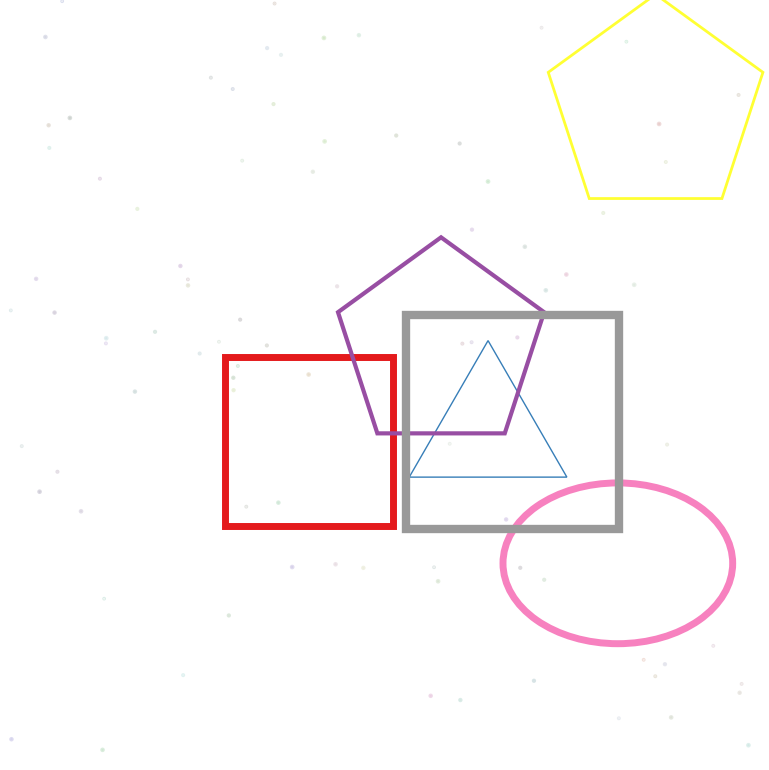[{"shape": "square", "thickness": 2.5, "radius": 0.55, "center": [0.401, 0.426]}, {"shape": "triangle", "thickness": 0.5, "radius": 0.59, "center": [0.634, 0.439]}, {"shape": "pentagon", "thickness": 1.5, "radius": 0.7, "center": [0.573, 0.551]}, {"shape": "pentagon", "thickness": 1, "radius": 0.73, "center": [0.851, 0.861]}, {"shape": "oval", "thickness": 2.5, "radius": 0.75, "center": [0.802, 0.268]}, {"shape": "square", "thickness": 3, "radius": 0.69, "center": [0.665, 0.452]}]